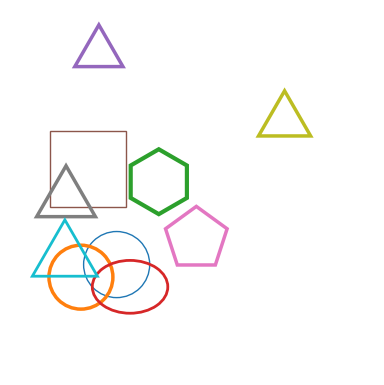[{"shape": "circle", "thickness": 1, "radius": 0.43, "center": [0.303, 0.313]}, {"shape": "circle", "thickness": 2.5, "radius": 0.42, "center": [0.21, 0.28]}, {"shape": "hexagon", "thickness": 3, "radius": 0.42, "center": [0.412, 0.528]}, {"shape": "oval", "thickness": 2, "radius": 0.49, "center": [0.338, 0.255]}, {"shape": "triangle", "thickness": 2.5, "radius": 0.36, "center": [0.257, 0.863]}, {"shape": "square", "thickness": 1, "radius": 0.5, "center": [0.229, 0.561]}, {"shape": "pentagon", "thickness": 2.5, "radius": 0.42, "center": [0.51, 0.38]}, {"shape": "triangle", "thickness": 2.5, "radius": 0.44, "center": [0.172, 0.481]}, {"shape": "triangle", "thickness": 2.5, "radius": 0.39, "center": [0.739, 0.686]}, {"shape": "triangle", "thickness": 2, "radius": 0.49, "center": [0.169, 0.331]}]